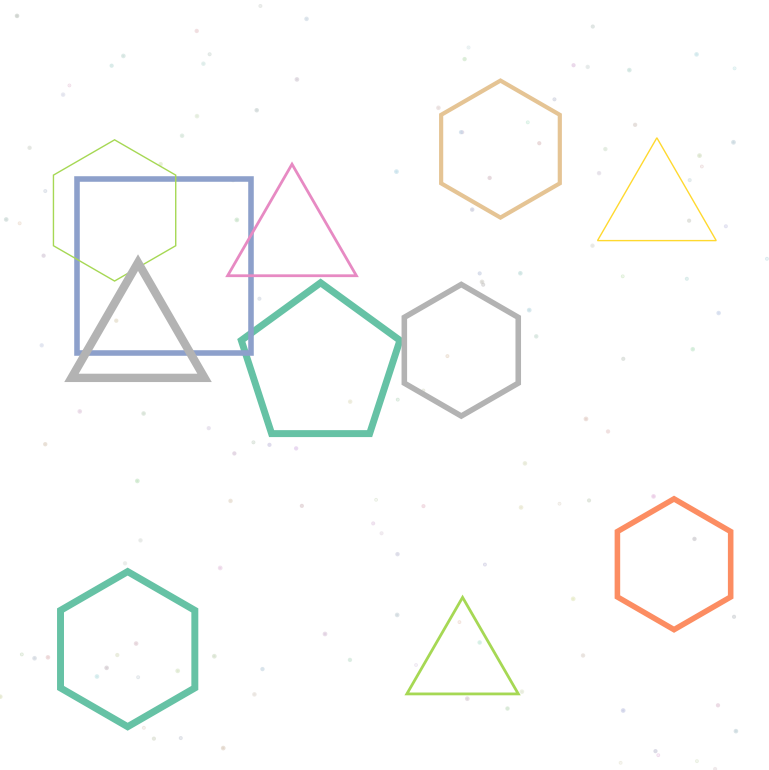[{"shape": "pentagon", "thickness": 2.5, "radius": 0.54, "center": [0.416, 0.524]}, {"shape": "hexagon", "thickness": 2.5, "radius": 0.5, "center": [0.166, 0.157]}, {"shape": "hexagon", "thickness": 2, "radius": 0.42, "center": [0.875, 0.267]}, {"shape": "square", "thickness": 2, "radius": 0.56, "center": [0.213, 0.655]}, {"shape": "triangle", "thickness": 1, "radius": 0.48, "center": [0.379, 0.69]}, {"shape": "hexagon", "thickness": 0.5, "radius": 0.46, "center": [0.149, 0.727]}, {"shape": "triangle", "thickness": 1, "radius": 0.42, "center": [0.601, 0.141]}, {"shape": "triangle", "thickness": 0.5, "radius": 0.45, "center": [0.853, 0.732]}, {"shape": "hexagon", "thickness": 1.5, "radius": 0.44, "center": [0.65, 0.806]}, {"shape": "hexagon", "thickness": 2, "radius": 0.43, "center": [0.599, 0.545]}, {"shape": "triangle", "thickness": 3, "radius": 0.5, "center": [0.179, 0.559]}]